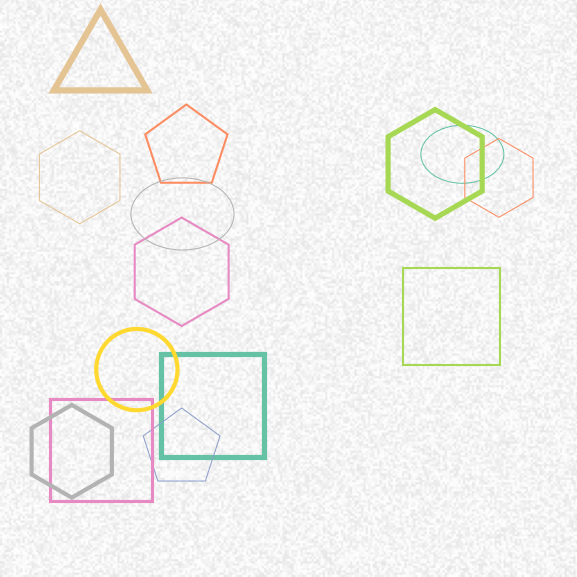[{"shape": "square", "thickness": 2.5, "radius": 0.44, "center": [0.368, 0.297]}, {"shape": "oval", "thickness": 0.5, "radius": 0.36, "center": [0.801, 0.732]}, {"shape": "pentagon", "thickness": 1, "radius": 0.37, "center": [0.323, 0.743]}, {"shape": "hexagon", "thickness": 0.5, "radius": 0.34, "center": [0.864, 0.691]}, {"shape": "pentagon", "thickness": 0.5, "radius": 0.35, "center": [0.315, 0.223]}, {"shape": "square", "thickness": 1.5, "radius": 0.44, "center": [0.175, 0.22]}, {"shape": "hexagon", "thickness": 1, "radius": 0.47, "center": [0.315, 0.528]}, {"shape": "square", "thickness": 1, "radius": 0.42, "center": [0.782, 0.451]}, {"shape": "hexagon", "thickness": 2.5, "radius": 0.47, "center": [0.753, 0.715]}, {"shape": "circle", "thickness": 2, "radius": 0.35, "center": [0.237, 0.359]}, {"shape": "hexagon", "thickness": 0.5, "radius": 0.4, "center": [0.138, 0.692]}, {"shape": "triangle", "thickness": 3, "radius": 0.47, "center": [0.174, 0.889]}, {"shape": "oval", "thickness": 0.5, "radius": 0.45, "center": [0.316, 0.629]}, {"shape": "hexagon", "thickness": 2, "radius": 0.4, "center": [0.124, 0.218]}]